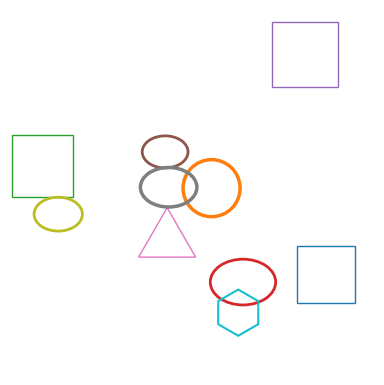[{"shape": "square", "thickness": 1, "radius": 0.37, "center": [0.847, 0.287]}, {"shape": "circle", "thickness": 2.5, "radius": 0.37, "center": [0.55, 0.511]}, {"shape": "square", "thickness": 1, "radius": 0.4, "center": [0.11, 0.568]}, {"shape": "oval", "thickness": 2, "radius": 0.42, "center": [0.631, 0.267]}, {"shape": "square", "thickness": 1, "radius": 0.43, "center": [0.792, 0.858]}, {"shape": "oval", "thickness": 2, "radius": 0.3, "center": [0.429, 0.605]}, {"shape": "triangle", "thickness": 1, "radius": 0.43, "center": [0.434, 0.375]}, {"shape": "oval", "thickness": 2.5, "radius": 0.37, "center": [0.438, 0.514]}, {"shape": "oval", "thickness": 2, "radius": 0.31, "center": [0.151, 0.444]}, {"shape": "hexagon", "thickness": 1.5, "radius": 0.3, "center": [0.619, 0.188]}]